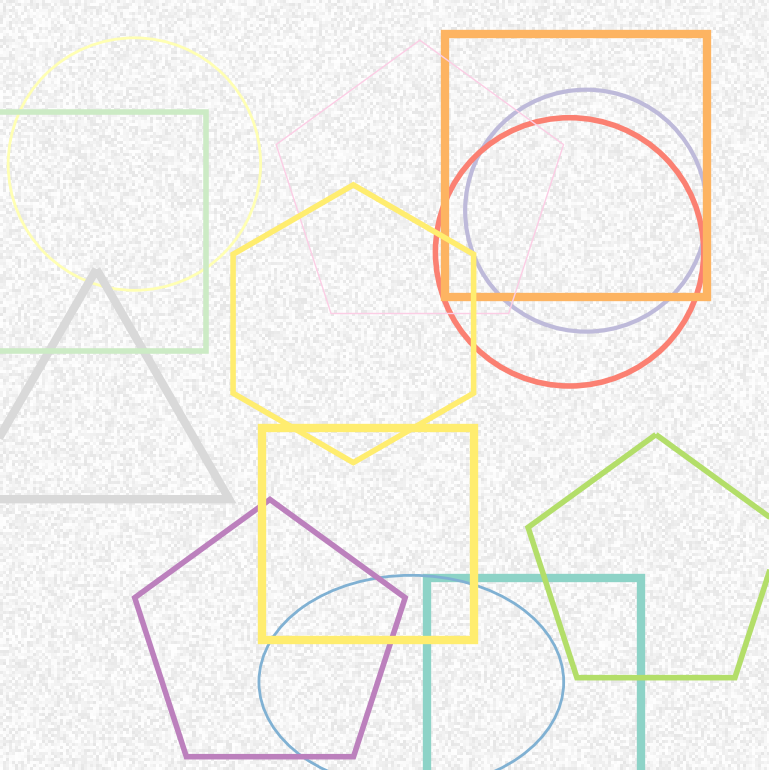[{"shape": "square", "thickness": 3, "radius": 0.69, "center": [0.694, 0.111]}, {"shape": "circle", "thickness": 1, "radius": 0.82, "center": [0.175, 0.787]}, {"shape": "circle", "thickness": 1.5, "radius": 0.79, "center": [0.761, 0.726]}, {"shape": "circle", "thickness": 2, "radius": 0.87, "center": [0.74, 0.673]}, {"shape": "oval", "thickness": 1, "radius": 0.99, "center": [0.534, 0.114]}, {"shape": "square", "thickness": 3, "radius": 0.85, "center": [0.748, 0.785]}, {"shape": "pentagon", "thickness": 2, "radius": 0.87, "center": [0.852, 0.261]}, {"shape": "pentagon", "thickness": 0.5, "radius": 0.98, "center": [0.545, 0.752]}, {"shape": "triangle", "thickness": 3, "radius": 1.0, "center": [0.125, 0.451]}, {"shape": "pentagon", "thickness": 2, "radius": 0.92, "center": [0.351, 0.167]}, {"shape": "square", "thickness": 2, "radius": 0.78, "center": [0.113, 0.7]}, {"shape": "hexagon", "thickness": 2, "radius": 0.9, "center": [0.459, 0.58]}, {"shape": "square", "thickness": 3, "radius": 0.69, "center": [0.478, 0.307]}]